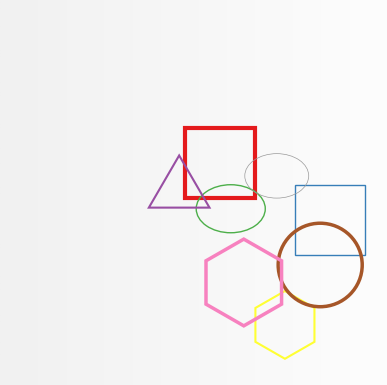[{"shape": "square", "thickness": 3, "radius": 0.45, "center": [0.568, 0.576]}, {"shape": "square", "thickness": 1, "radius": 0.45, "center": [0.853, 0.429]}, {"shape": "oval", "thickness": 1, "radius": 0.45, "center": [0.595, 0.458]}, {"shape": "triangle", "thickness": 1.5, "radius": 0.45, "center": [0.462, 0.506]}, {"shape": "hexagon", "thickness": 1.5, "radius": 0.44, "center": [0.735, 0.156]}, {"shape": "circle", "thickness": 2.5, "radius": 0.54, "center": [0.826, 0.312]}, {"shape": "hexagon", "thickness": 2.5, "radius": 0.56, "center": [0.629, 0.266]}, {"shape": "oval", "thickness": 0.5, "radius": 0.41, "center": [0.714, 0.543]}]